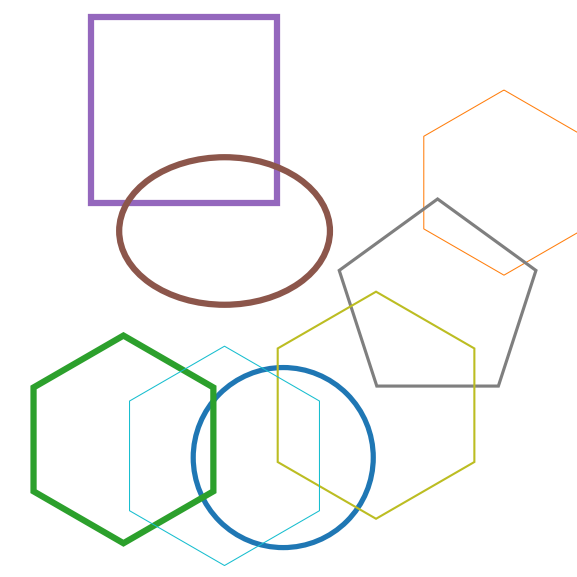[{"shape": "circle", "thickness": 2.5, "radius": 0.78, "center": [0.49, 0.207]}, {"shape": "hexagon", "thickness": 0.5, "radius": 0.8, "center": [0.873, 0.683]}, {"shape": "hexagon", "thickness": 3, "radius": 0.9, "center": [0.214, 0.238]}, {"shape": "square", "thickness": 3, "radius": 0.81, "center": [0.319, 0.809]}, {"shape": "oval", "thickness": 3, "radius": 0.91, "center": [0.389, 0.599]}, {"shape": "pentagon", "thickness": 1.5, "radius": 0.9, "center": [0.758, 0.475]}, {"shape": "hexagon", "thickness": 1, "radius": 0.98, "center": [0.651, 0.297]}, {"shape": "hexagon", "thickness": 0.5, "radius": 0.95, "center": [0.389, 0.21]}]